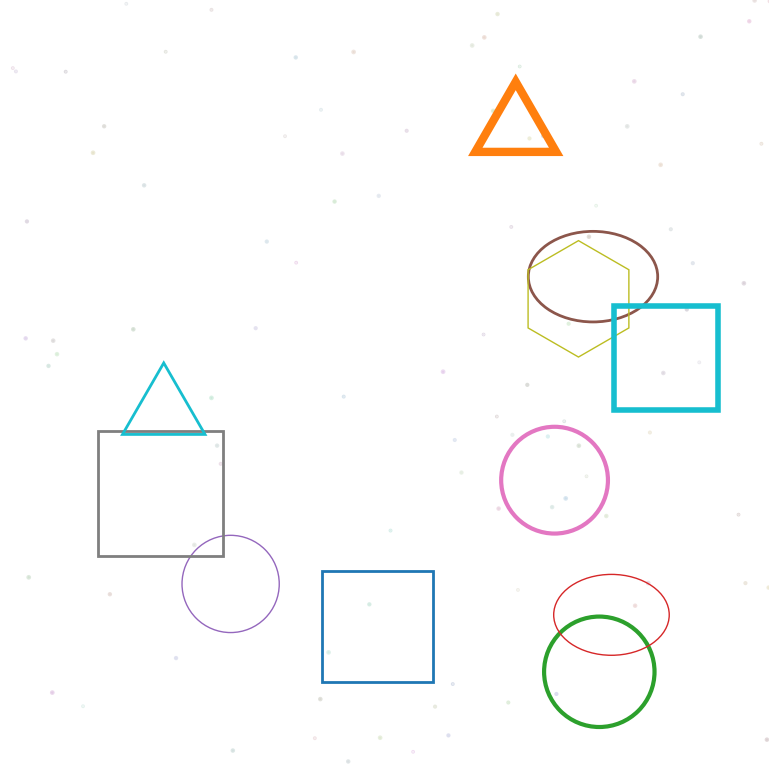[{"shape": "square", "thickness": 1, "radius": 0.36, "center": [0.49, 0.186]}, {"shape": "triangle", "thickness": 3, "radius": 0.3, "center": [0.67, 0.833]}, {"shape": "circle", "thickness": 1.5, "radius": 0.36, "center": [0.778, 0.128]}, {"shape": "oval", "thickness": 0.5, "radius": 0.38, "center": [0.794, 0.202]}, {"shape": "circle", "thickness": 0.5, "radius": 0.32, "center": [0.3, 0.242]}, {"shape": "oval", "thickness": 1, "radius": 0.42, "center": [0.77, 0.641]}, {"shape": "circle", "thickness": 1.5, "radius": 0.35, "center": [0.72, 0.376]}, {"shape": "square", "thickness": 1, "radius": 0.41, "center": [0.209, 0.359]}, {"shape": "hexagon", "thickness": 0.5, "radius": 0.38, "center": [0.751, 0.612]}, {"shape": "square", "thickness": 2, "radius": 0.34, "center": [0.865, 0.536]}, {"shape": "triangle", "thickness": 1, "radius": 0.31, "center": [0.213, 0.467]}]